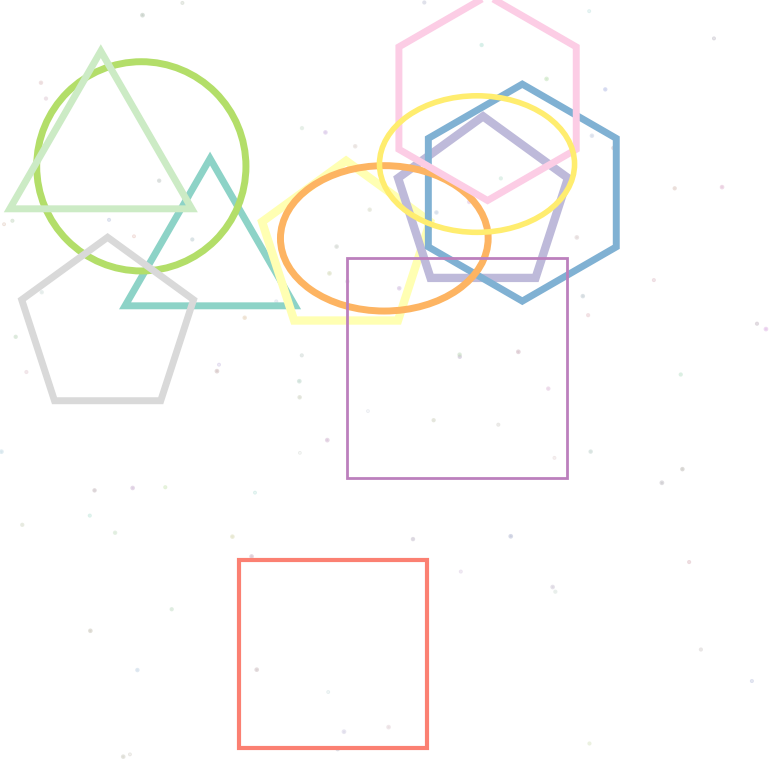[{"shape": "triangle", "thickness": 2.5, "radius": 0.64, "center": [0.273, 0.667]}, {"shape": "pentagon", "thickness": 3, "radius": 0.57, "center": [0.449, 0.677]}, {"shape": "pentagon", "thickness": 3, "radius": 0.58, "center": [0.627, 0.733]}, {"shape": "square", "thickness": 1.5, "radius": 0.61, "center": [0.432, 0.151]}, {"shape": "hexagon", "thickness": 2.5, "radius": 0.7, "center": [0.678, 0.75]}, {"shape": "oval", "thickness": 2.5, "radius": 0.67, "center": [0.499, 0.69]}, {"shape": "circle", "thickness": 2.5, "radius": 0.68, "center": [0.184, 0.784]}, {"shape": "hexagon", "thickness": 2.5, "radius": 0.66, "center": [0.633, 0.873]}, {"shape": "pentagon", "thickness": 2.5, "radius": 0.59, "center": [0.14, 0.574]}, {"shape": "square", "thickness": 1, "radius": 0.71, "center": [0.594, 0.522]}, {"shape": "triangle", "thickness": 2.5, "radius": 0.68, "center": [0.131, 0.797]}, {"shape": "oval", "thickness": 2, "radius": 0.63, "center": [0.62, 0.787]}]